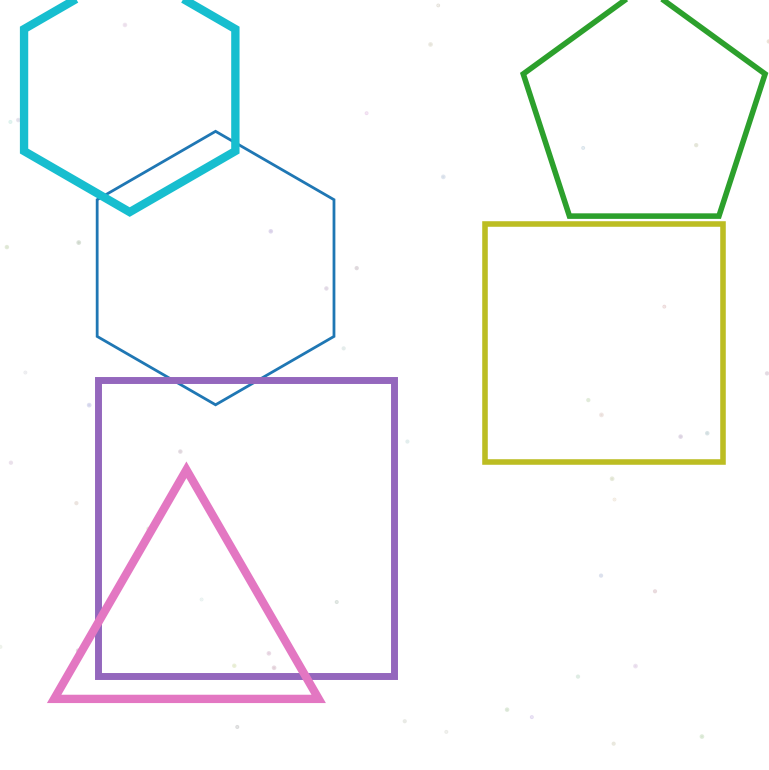[{"shape": "hexagon", "thickness": 1, "radius": 0.89, "center": [0.28, 0.652]}, {"shape": "pentagon", "thickness": 2, "radius": 0.83, "center": [0.837, 0.853]}, {"shape": "square", "thickness": 2.5, "radius": 0.96, "center": [0.32, 0.314]}, {"shape": "triangle", "thickness": 3, "radius": 0.99, "center": [0.242, 0.192]}, {"shape": "square", "thickness": 2, "radius": 0.77, "center": [0.784, 0.555]}, {"shape": "hexagon", "thickness": 3, "radius": 0.79, "center": [0.168, 0.883]}]